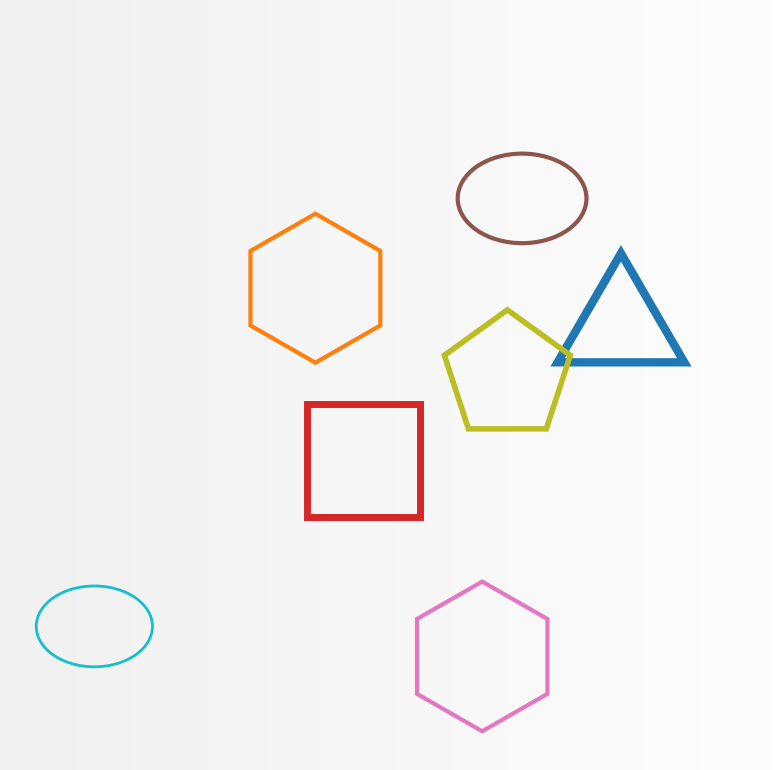[{"shape": "triangle", "thickness": 3, "radius": 0.47, "center": [0.801, 0.577]}, {"shape": "hexagon", "thickness": 1.5, "radius": 0.48, "center": [0.407, 0.626]}, {"shape": "square", "thickness": 2.5, "radius": 0.37, "center": [0.469, 0.402]}, {"shape": "oval", "thickness": 1.5, "radius": 0.42, "center": [0.674, 0.742]}, {"shape": "hexagon", "thickness": 1.5, "radius": 0.49, "center": [0.622, 0.147]}, {"shape": "pentagon", "thickness": 2, "radius": 0.43, "center": [0.655, 0.512]}, {"shape": "oval", "thickness": 1, "radius": 0.37, "center": [0.122, 0.187]}]